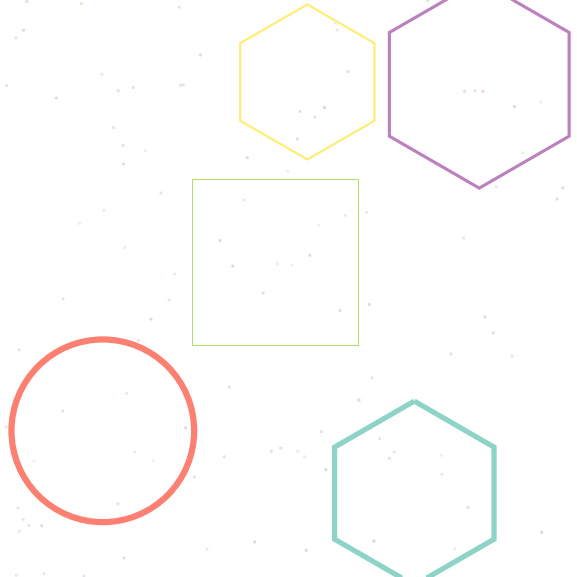[{"shape": "hexagon", "thickness": 2.5, "radius": 0.8, "center": [0.717, 0.145]}, {"shape": "circle", "thickness": 3, "radius": 0.79, "center": [0.178, 0.253]}, {"shape": "square", "thickness": 0.5, "radius": 0.72, "center": [0.476, 0.546]}, {"shape": "hexagon", "thickness": 1.5, "radius": 0.9, "center": [0.83, 0.853]}, {"shape": "hexagon", "thickness": 1, "radius": 0.67, "center": [0.532, 0.857]}]